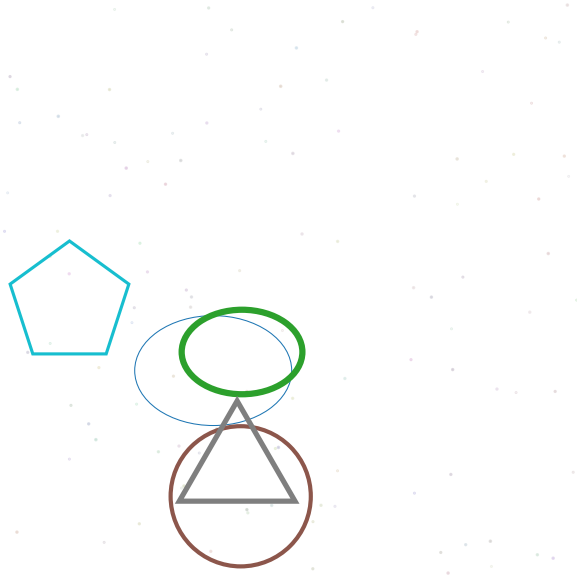[{"shape": "oval", "thickness": 0.5, "radius": 0.68, "center": [0.369, 0.357]}, {"shape": "oval", "thickness": 3, "radius": 0.52, "center": [0.419, 0.39]}, {"shape": "circle", "thickness": 2, "radius": 0.61, "center": [0.417, 0.14]}, {"shape": "triangle", "thickness": 2.5, "radius": 0.58, "center": [0.411, 0.189]}, {"shape": "pentagon", "thickness": 1.5, "radius": 0.54, "center": [0.12, 0.474]}]